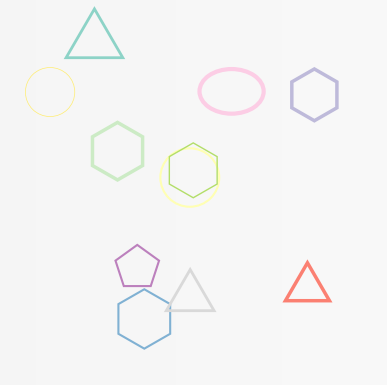[{"shape": "triangle", "thickness": 2, "radius": 0.42, "center": [0.244, 0.892]}, {"shape": "circle", "thickness": 1.5, "radius": 0.38, "center": [0.49, 0.539]}, {"shape": "hexagon", "thickness": 2.5, "radius": 0.34, "center": [0.811, 0.754]}, {"shape": "triangle", "thickness": 2.5, "radius": 0.33, "center": [0.793, 0.252]}, {"shape": "hexagon", "thickness": 1.5, "radius": 0.39, "center": [0.372, 0.172]}, {"shape": "hexagon", "thickness": 1, "radius": 0.36, "center": [0.499, 0.558]}, {"shape": "oval", "thickness": 3, "radius": 0.41, "center": [0.598, 0.763]}, {"shape": "triangle", "thickness": 2, "radius": 0.36, "center": [0.491, 0.229]}, {"shape": "pentagon", "thickness": 1.5, "radius": 0.3, "center": [0.354, 0.305]}, {"shape": "hexagon", "thickness": 2.5, "radius": 0.37, "center": [0.303, 0.607]}, {"shape": "circle", "thickness": 0.5, "radius": 0.32, "center": [0.129, 0.761]}]